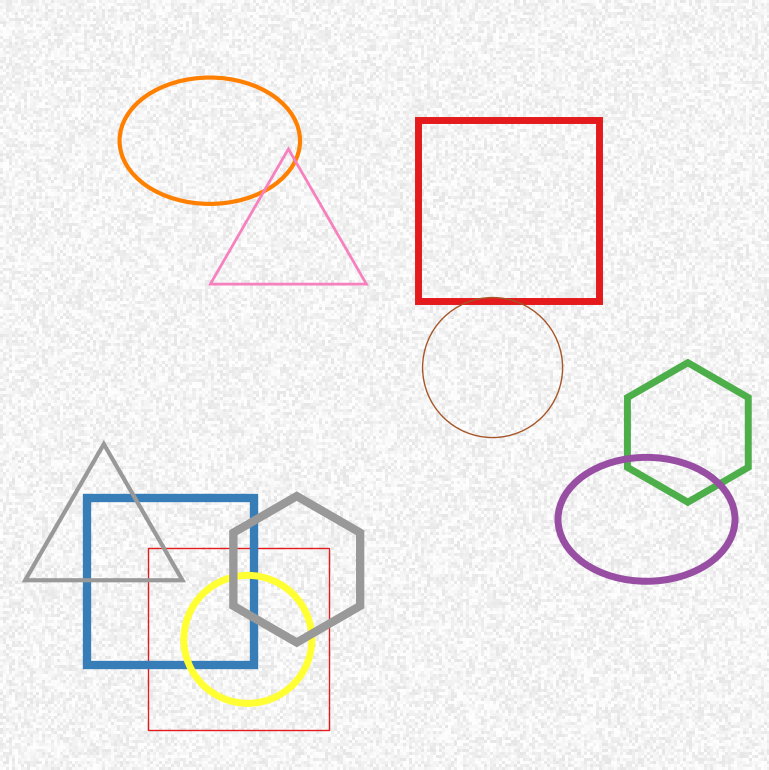[{"shape": "square", "thickness": 2.5, "radius": 0.59, "center": [0.66, 0.727]}, {"shape": "square", "thickness": 0.5, "radius": 0.59, "center": [0.31, 0.17]}, {"shape": "square", "thickness": 3, "radius": 0.54, "center": [0.221, 0.244]}, {"shape": "hexagon", "thickness": 2.5, "radius": 0.45, "center": [0.893, 0.438]}, {"shape": "oval", "thickness": 2.5, "radius": 0.57, "center": [0.84, 0.326]}, {"shape": "oval", "thickness": 1.5, "radius": 0.59, "center": [0.272, 0.817]}, {"shape": "circle", "thickness": 2.5, "radius": 0.42, "center": [0.322, 0.17]}, {"shape": "circle", "thickness": 0.5, "radius": 0.45, "center": [0.64, 0.523]}, {"shape": "triangle", "thickness": 1, "radius": 0.59, "center": [0.375, 0.69]}, {"shape": "triangle", "thickness": 1.5, "radius": 0.59, "center": [0.135, 0.305]}, {"shape": "hexagon", "thickness": 3, "radius": 0.48, "center": [0.385, 0.261]}]